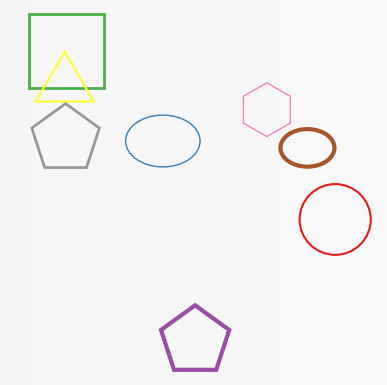[{"shape": "circle", "thickness": 1.5, "radius": 0.46, "center": [0.865, 0.43]}, {"shape": "oval", "thickness": 1, "radius": 0.48, "center": [0.42, 0.634]}, {"shape": "square", "thickness": 2, "radius": 0.48, "center": [0.172, 0.867]}, {"shape": "pentagon", "thickness": 3, "radius": 0.46, "center": [0.504, 0.114]}, {"shape": "triangle", "thickness": 1.5, "radius": 0.43, "center": [0.167, 0.78]}, {"shape": "oval", "thickness": 3, "radius": 0.35, "center": [0.793, 0.616]}, {"shape": "hexagon", "thickness": 1, "radius": 0.35, "center": [0.689, 0.715]}, {"shape": "pentagon", "thickness": 2, "radius": 0.46, "center": [0.169, 0.639]}]